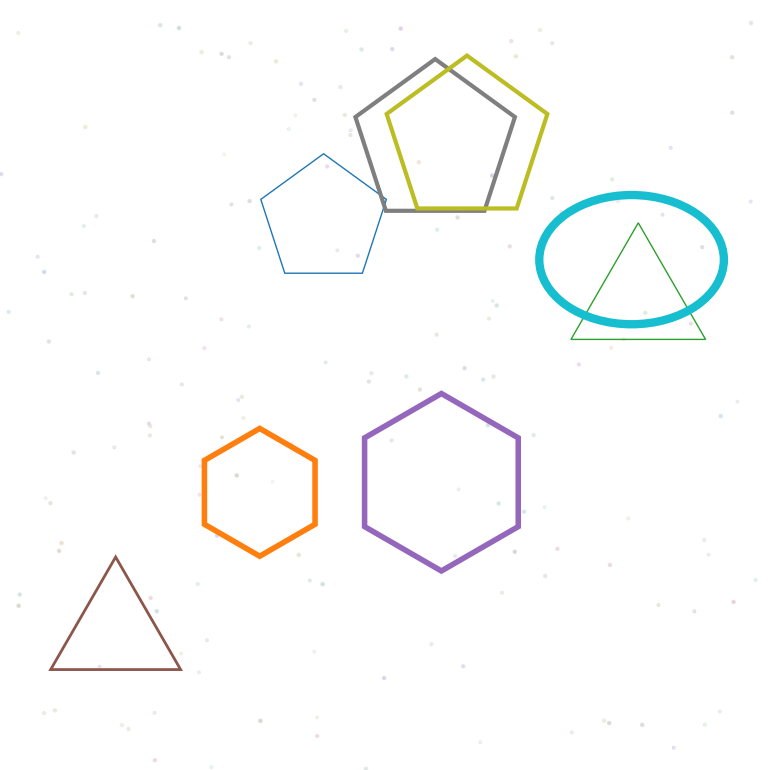[{"shape": "pentagon", "thickness": 0.5, "radius": 0.43, "center": [0.42, 0.715]}, {"shape": "hexagon", "thickness": 2, "radius": 0.41, "center": [0.337, 0.361]}, {"shape": "triangle", "thickness": 0.5, "radius": 0.5, "center": [0.829, 0.61]}, {"shape": "hexagon", "thickness": 2, "radius": 0.58, "center": [0.573, 0.374]}, {"shape": "triangle", "thickness": 1, "radius": 0.49, "center": [0.15, 0.179]}, {"shape": "pentagon", "thickness": 1.5, "radius": 0.54, "center": [0.565, 0.814]}, {"shape": "pentagon", "thickness": 1.5, "radius": 0.55, "center": [0.606, 0.818]}, {"shape": "oval", "thickness": 3, "radius": 0.6, "center": [0.82, 0.663]}]